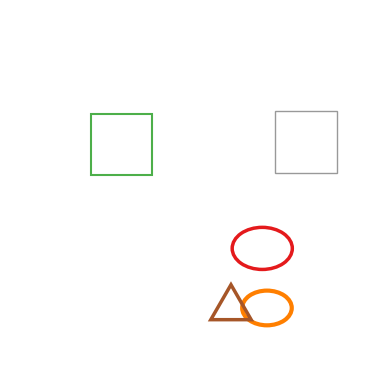[{"shape": "oval", "thickness": 2.5, "radius": 0.39, "center": [0.681, 0.355]}, {"shape": "square", "thickness": 1.5, "radius": 0.39, "center": [0.316, 0.625]}, {"shape": "oval", "thickness": 3, "radius": 0.32, "center": [0.693, 0.2]}, {"shape": "triangle", "thickness": 2.5, "radius": 0.3, "center": [0.6, 0.2]}, {"shape": "square", "thickness": 1, "radius": 0.4, "center": [0.794, 0.63]}]